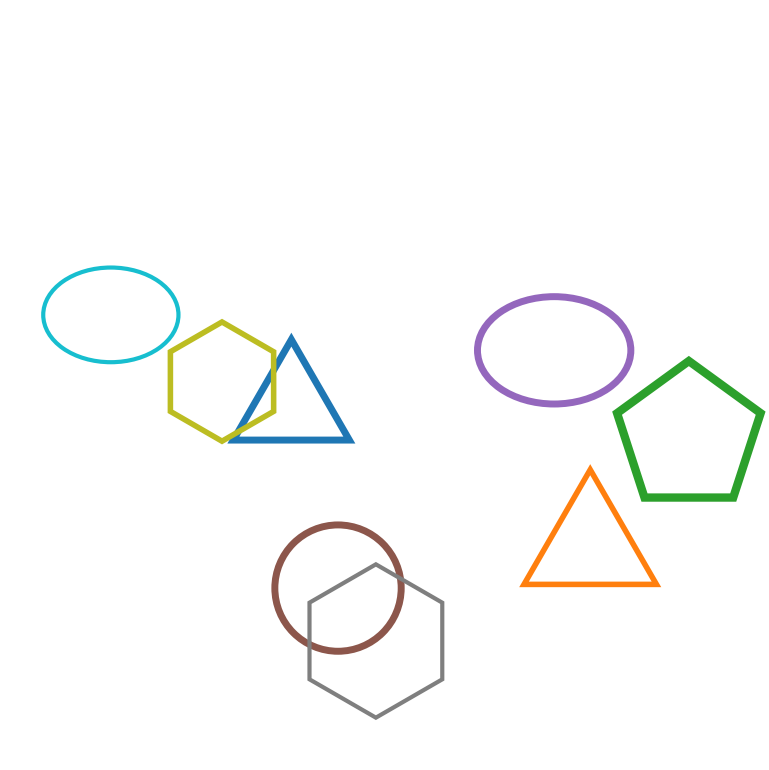[{"shape": "triangle", "thickness": 2.5, "radius": 0.43, "center": [0.378, 0.472]}, {"shape": "triangle", "thickness": 2, "radius": 0.5, "center": [0.767, 0.291]}, {"shape": "pentagon", "thickness": 3, "radius": 0.49, "center": [0.895, 0.433]}, {"shape": "oval", "thickness": 2.5, "radius": 0.5, "center": [0.72, 0.545]}, {"shape": "circle", "thickness": 2.5, "radius": 0.41, "center": [0.439, 0.236]}, {"shape": "hexagon", "thickness": 1.5, "radius": 0.5, "center": [0.488, 0.168]}, {"shape": "hexagon", "thickness": 2, "radius": 0.39, "center": [0.288, 0.504]}, {"shape": "oval", "thickness": 1.5, "radius": 0.44, "center": [0.144, 0.591]}]